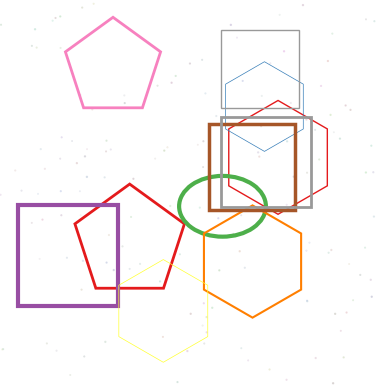[{"shape": "hexagon", "thickness": 1, "radius": 0.74, "center": [0.722, 0.591]}, {"shape": "pentagon", "thickness": 2, "radius": 0.75, "center": [0.337, 0.372]}, {"shape": "hexagon", "thickness": 0.5, "radius": 0.58, "center": [0.687, 0.723]}, {"shape": "oval", "thickness": 3, "radius": 0.56, "center": [0.578, 0.464]}, {"shape": "square", "thickness": 3, "radius": 0.65, "center": [0.176, 0.336]}, {"shape": "hexagon", "thickness": 1.5, "radius": 0.73, "center": [0.656, 0.321]}, {"shape": "hexagon", "thickness": 0.5, "radius": 0.67, "center": [0.424, 0.192]}, {"shape": "square", "thickness": 2.5, "radius": 0.56, "center": [0.654, 0.566]}, {"shape": "pentagon", "thickness": 2, "radius": 0.65, "center": [0.294, 0.825]}, {"shape": "square", "thickness": 1, "radius": 0.51, "center": [0.675, 0.821]}, {"shape": "square", "thickness": 2, "radius": 0.58, "center": [0.691, 0.579]}]